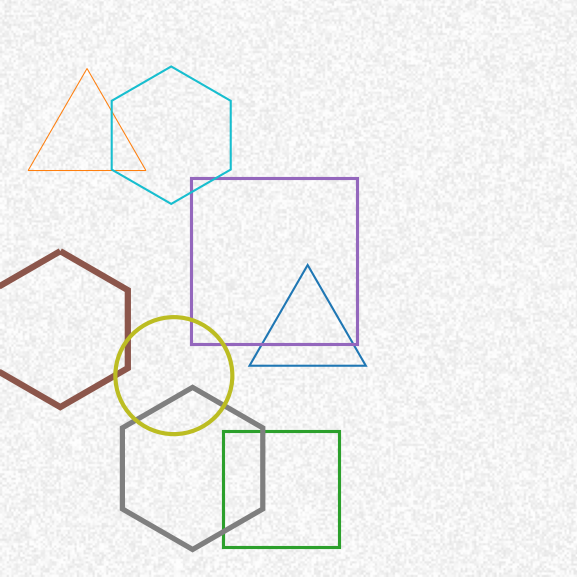[{"shape": "triangle", "thickness": 1, "radius": 0.58, "center": [0.533, 0.424]}, {"shape": "triangle", "thickness": 0.5, "radius": 0.59, "center": [0.151, 0.763]}, {"shape": "square", "thickness": 1.5, "radius": 0.5, "center": [0.486, 0.152]}, {"shape": "square", "thickness": 1.5, "radius": 0.72, "center": [0.475, 0.547]}, {"shape": "hexagon", "thickness": 3, "radius": 0.68, "center": [0.104, 0.429]}, {"shape": "hexagon", "thickness": 2.5, "radius": 0.7, "center": [0.333, 0.188]}, {"shape": "circle", "thickness": 2, "radius": 0.51, "center": [0.301, 0.349]}, {"shape": "hexagon", "thickness": 1, "radius": 0.59, "center": [0.296, 0.765]}]